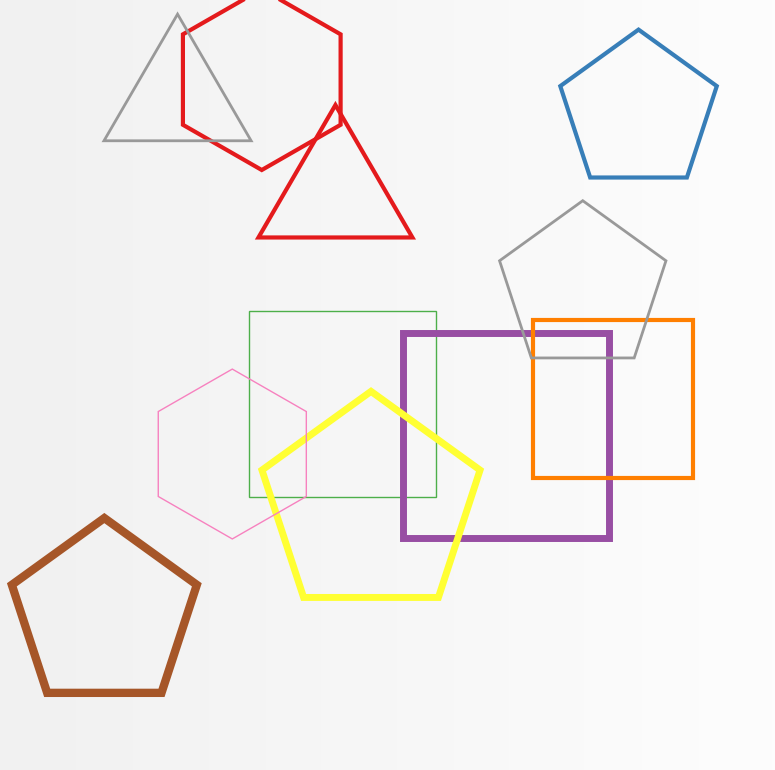[{"shape": "triangle", "thickness": 1.5, "radius": 0.57, "center": [0.433, 0.749]}, {"shape": "hexagon", "thickness": 1.5, "radius": 0.59, "center": [0.338, 0.897]}, {"shape": "pentagon", "thickness": 1.5, "radius": 0.53, "center": [0.824, 0.855]}, {"shape": "square", "thickness": 0.5, "radius": 0.6, "center": [0.442, 0.475]}, {"shape": "square", "thickness": 2.5, "radius": 0.66, "center": [0.653, 0.434]}, {"shape": "square", "thickness": 1.5, "radius": 0.51, "center": [0.791, 0.482]}, {"shape": "pentagon", "thickness": 2.5, "radius": 0.74, "center": [0.479, 0.344]}, {"shape": "pentagon", "thickness": 3, "radius": 0.63, "center": [0.135, 0.202]}, {"shape": "hexagon", "thickness": 0.5, "radius": 0.55, "center": [0.3, 0.41]}, {"shape": "triangle", "thickness": 1, "radius": 0.55, "center": [0.229, 0.872]}, {"shape": "pentagon", "thickness": 1, "radius": 0.56, "center": [0.752, 0.626]}]